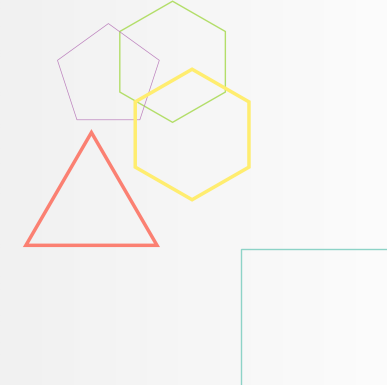[{"shape": "square", "thickness": 1, "radius": 0.99, "center": [0.82, 0.156]}, {"shape": "triangle", "thickness": 2.5, "radius": 0.98, "center": [0.236, 0.46]}, {"shape": "hexagon", "thickness": 1, "radius": 0.79, "center": [0.445, 0.84]}, {"shape": "pentagon", "thickness": 0.5, "radius": 0.69, "center": [0.28, 0.801]}, {"shape": "hexagon", "thickness": 2.5, "radius": 0.85, "center": [0.496, 0.651]}]